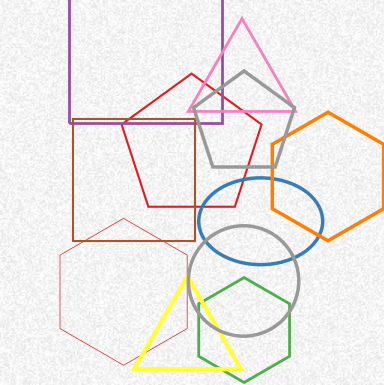[{"shape": "pentagon", "thickness": 1.5, "radius": 0.96, "center": [0.498, 0.618]}, {"shape": "hexagon", "thickness": 0.5, "radius": 0.95, "center": [0.321, 0.242]}, {"shape": "oval", "thickness": 2.5, "radius": 0.8, "center": [0.677, 0.425]}, {"shape": "hexagon", "thickness": 2, "radius": 0.68, "center": [0.634, 0.143]}, {"shape": "square", "thickness": 2, "radius": 0.99, "center": [0.379, 0.878]}, {"shape": "hexagon", "thickness": 2.5, "radius": 0.83, "center": [0.852, 0.542]}, {"shape": "triangle", "thickness": 3, "radius": 0.8, "center": [0.487, 0.121]}, {"shape": "square", "thickness": 1.5, "radius": 0.79, "center": [0.349, 0.532]}, {"shape": "triangle", "thickness": 2, "radius": 0.8, "center": [0.629, 0.791]}, {"shape": "circle", "thickness": 2.5, "radius": 0.72, "center": [0.633, 0.27]}, {"shape": "pentagon", "thickness": 2.5, "radius": 0.69, "center": [0.634, 0.678]}]